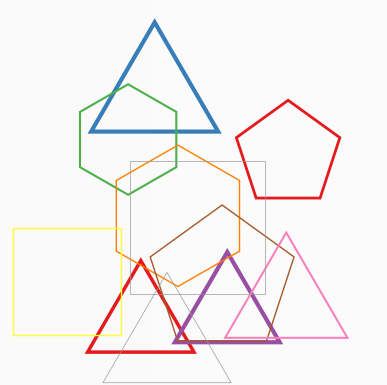[{"shape": "triangle", "thickness": 2.5, "radius": 0.79, "center": [0.363, 0.165]}, {"shape": "pentagon", "thickness": 2, "radius": 0.7, "center": [0.744, 0.599]}, {"shape": "triangle", "thickness": 3, "radius": 0.95, "center": [0.399, 0.753]}, {"shape": "hexagon", "thickness": 1.5, "radius": 0.72, "center": [0.331, 0.638]}, {"shape": "triangle", "thickness": 3, "radius": 0.78, "center": [0.587, 0.189]}, {"shape": "hexagon", "thickness": 1, "radius": 0.92, "center": [0.459, 0.439]}, {"shape": "square", "thickness": 1, "radius": 0.7, "center": [0.173, 0.269]}, {"shape": "pentagon", "thickness": 1, "radius": 0.98, "center": [0.573, 0.272]}, {"shape": "triangle", "thickness": 1.5, "radius": 0.91, "center": [0.739, 0.214]}, {"shape": "triangle", "thickness": 0.5, "radius": 0.96, "center": [0.431, 0.101]}, {"shape": "square", "thickness": 0.5, "radius": 0.87, "center": [0.51, 0.409]}]